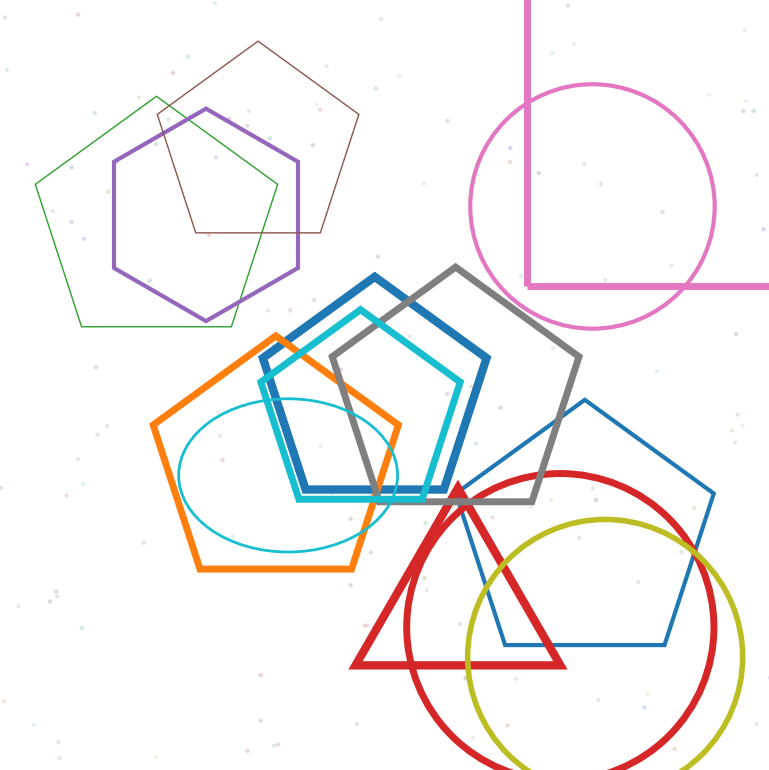[{"shape": "pentagon", "thickness": 3, "radius": 0.76, "center": [0.487, 0.488]}, {"shape": "pentagon", "thickness": 1.5, "radius": 0.88, "center": [0.759, 0.305]}, {"shape": "pentagon", "thickness": 2.5, "radius": 0.84, "center": [0.358, 0.396]}, {"shape": "pentagon", "thickness": 0.5, "radius": 0.83, "center": [0.203, 0.709]}, {"shape": "circle", "thickness": 2.5, "radius": 1.0, "center": [0.728, 0.186]}, {"shape": "triangle", "thickness": 3, "radius": 0.77, "center": [0.595, 0.213]}, {"shape": "hexagon", "thickness": 1.5, "radius": 0.69, "center": [0.268, 0.721]}, {"shape": "pentagon", "thickness": 0.5, "radius": 0.69, "center": [0.335, 0.809]}, {"shape": "circle", "thickness": 1.5, "radius": 0.79, "center": [0.769, 0.732]}, {"shape": "square", "thickness": 2.5, "radius": 1.0, "center": [0.884, 0.829]}, {"shape": "pentagon", "thickness": 2.5, "radius": 0.84, "center": [0.592, 0.485]}, {"shape": "circle", "thickness": 2, "radius": 0.89, "center": [0.786, 0.147]}, {"shape": "pentagon", "thickness": 2.5, "radius": 0.68, "center": [0.468, 0.462]}, {"shape": "oval", "thickness": 1, "radius": 0.71, "center": [0.374, 0.383]}]